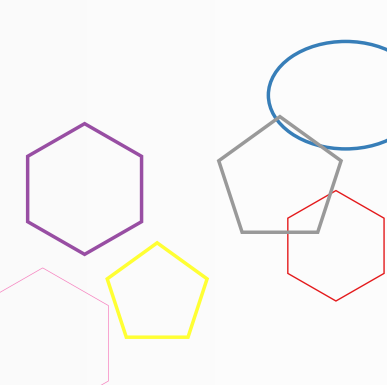[{"shape": "hexagon", "thickness": 1, "radius": 0.72, "center": [0.867, 0.362]}, {"shape": "oval", "thickness": 2.5, "radius": 1.0, "center": [0.892, 0.753]}, {"shape": "hexagon", "thickness": 2.5, "radius": 0.85, "center": [0.218, 0.509]}, {"shape": "pentagon", "thickness": 2.5, "radius": 0.68, "center": [0.406, 0.234]}, {"shape": "hexagon", "thickness": 0.5, "radius": 0.98, "center": [0.11, 0.108]}, {"shape": "pentagon", "thickness": 2.5, "radius": 0.83, "center": [0.722, 0.531]}]